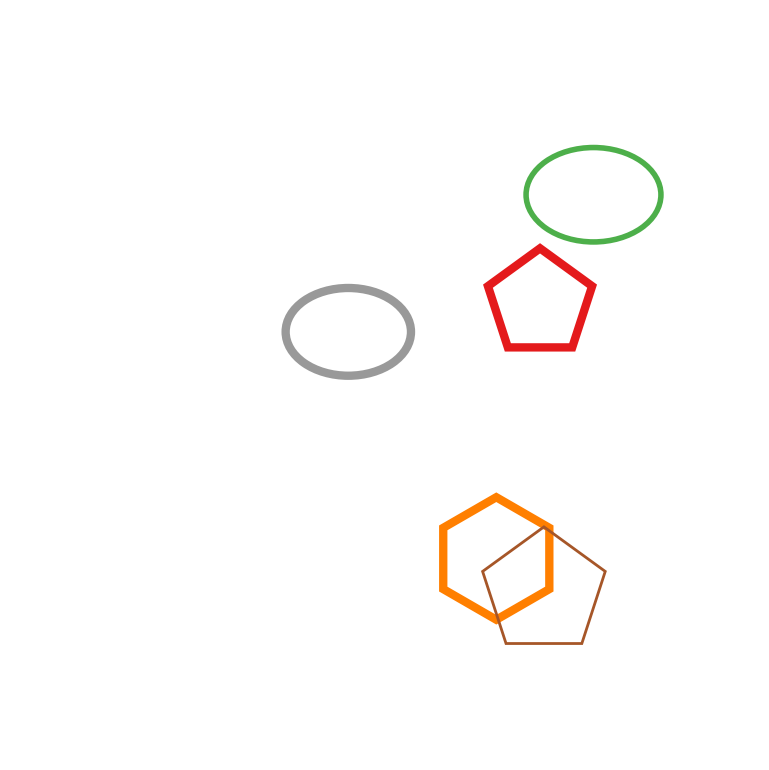[{"shape": "pentagon", "thickness": 3, "radius": 0.36, "center": [0.701, 0.606]}, {"shape": "oval", "thickness": 2, "radius": 0.44, "center": [0.771, 0.747]}, {"shape": "hexagon", "thickness": 3, "radius": 0.4, "center": [0.645, 0.275]}, {"shape": "pentagon", "thickness": 1, "radius": 0.42, "center": [0.706, 0.232]}, {"shape": "oval", "thickness": 3, "radius": 0.41, "center": [0.452, 0.569]}]